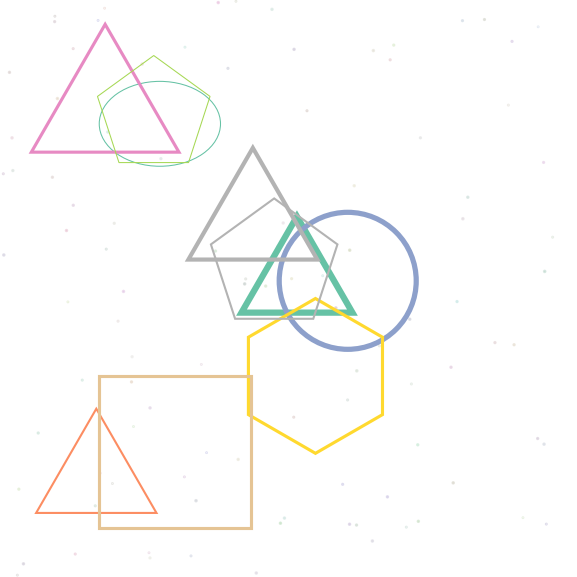[{"shape": "triangle", "thickness": 3, "radius": 0.55, "center": [0.514, 0.513]}, {"shape": "oval", "thickness": 0.5, "radius": 0.52, "center": [0.277, 0.785]}, {"shape": "triangle", "thickness": 1, "radius": 0.6, "center": [0.167, 0.171]}, {"shape": "circle", "thickness": 2.5, "radius": 0.59, "center": [0.602, 0.513]}, {"shape": "triangle", "thickness": 1.5, "radius": 0.74, "center": [0.182, 0.809]}, {"shape": "pentagon", "thickness": 0.5, "radius": 0.51, "center": [0.266, 0.801]}, {"shape": "hexagon", "thickness": 1.5, "radius": 0.67, "center": [0.546, 0.348]}, {"shape": "square", "thickness": 1.5, "radius": 0.66, "center": [0.304, 0.216]}, {"shape": "pentagon", "thickness": 1, "radius": 0.58, "center": [0.475, 0.54]}, {"shape": "triangle", "thickness": 2, "radius": 0.64, "center": [0.438, 0.614]}]